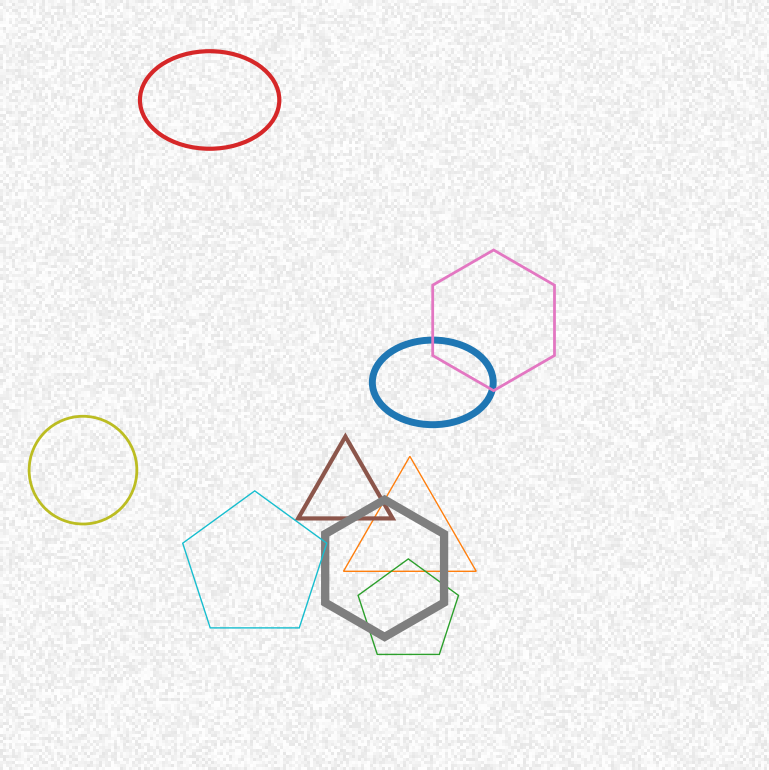[{"shape": "oval", "thickness": 2.5, "radius": 0.39, "center": [0.562, 0.503]}, {"shape": "triangle", "thickness": 0.5, "radius": 0.5, "center": [0.532, 0.308]}, {"shape": "pentagon", "thickness": 0.5, "radius": 0.34, "center": [0.53, 0.206]}, {"shape": "oval", "thickness": 1.5, "radius": 0.45, "center": [0.272, 0.87]}, {"shape": "triangle", "thickness": 1.5, "radius": 0.35, "center": [0.449, 0.362]}, {"shape": "hexagon", "thickness": 1, "radius": 0.46, "center": [0.641, 0.584]}, {"shape": "hexagon", "thickness": 3, "radius": 0.45, "center": [0.5, 0.262]}, {"shape": "circle", "thickness": 1, "radius": 0.35, "center": [0.108, 0.389]}, {"shape": "pentagon", "thickness": 0.5, "radius": 0.49, "center": [0.331, 0.264]}]